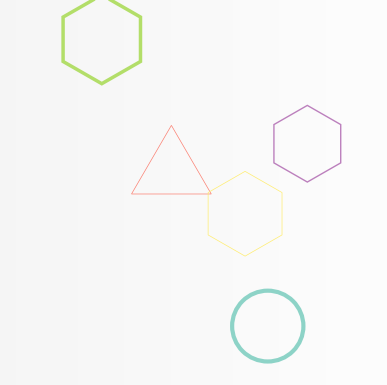[{"shape": "circle", "thickness": 3, "radius": 0.46, "center": [0.691, 0.153]}, {"shape": "triangle", "thickness": 0.5, "radius": 0.59, "center": [0.442, 0.556]}, {"shape": "hexagon", "thickness": 2.5, "radius": 0.58, "center": [0.263, 0.898]}, {"shape": "hexagon", "thickness": 1, "radius": 0.5, "center": [0.793, 0.627]}, {"shape": "hexagon", "thickness": 0.5, "radius": 0.55, "center": [0.632, 0.445]}]